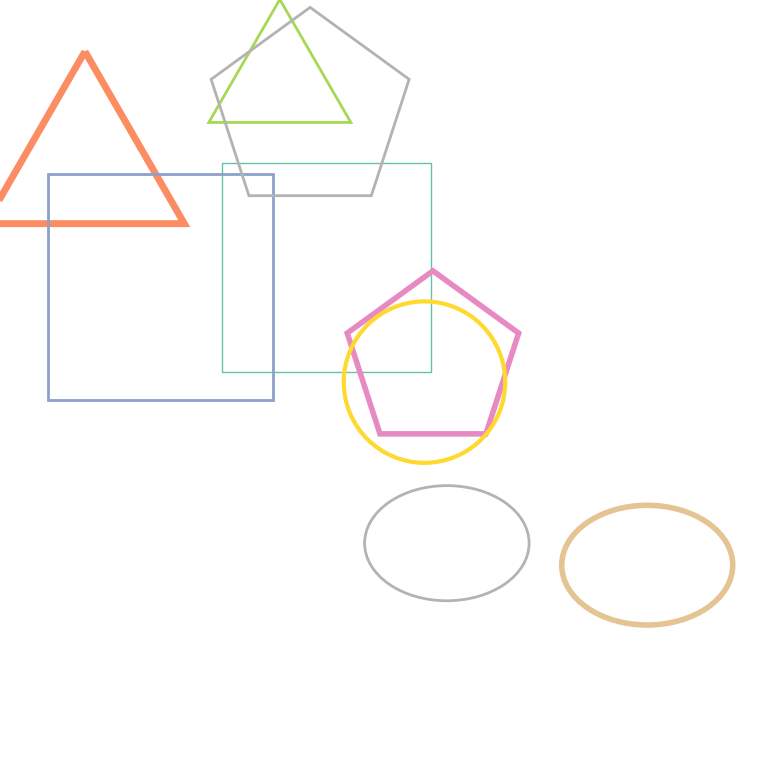[{"shape": "square", "thickness": 0.5, "radius": 0.68, "center": [0.424, 0.652]}, {"shape": "triangle", "thickness": 2.5, "radius": 0.75, "center": [0.11, 0.784]}, {"shape": "square", "thickness": 1, "radius": 0.73, "center": [0.208, 0.628]}, {"shape": "pentagon", "thickness": 2, "radius": 0.59, "center": [0.562, 0.531]}, {"shape": "triangle", "thickness": 1, "radius": 0.53, "center": [0.363, 0.894]}, {"shape": "circle", "thickness": 1.5, "radius": 0.52, "center": [0.551, 0.504]}, {"shape": "oval", "thickness": 2, "radius": 0.56, "center": [0.841, 0.266]}, {"shape": "pentagon", "thickness": 1, "radius": 0.68, "center": [0.403, 0.855]}, {"shape": "oval", "thickness": 1, "radius": 0.53, "center": [0.58, 0.295]}]